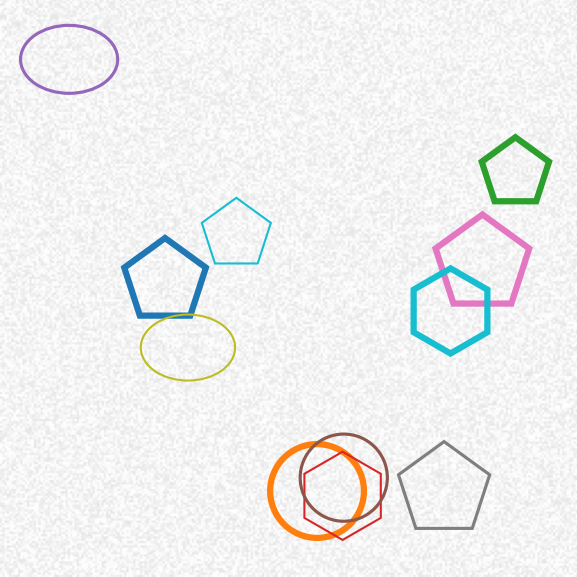[{"shape": "pentagon", "thickness": 3, "radius": 0.37, "center": [0.286, 0.513]}, {"shape": "circle", "thickness": 3, "radius": 0.41, "center": [0.549, 0.149]}, {"shape": "pentagon", "thickness": 3, "radius": 0.31, "center": [0.892, 0.7]}, {"shape": "hexagon", "thickness": 1, "radius": 0.38, "center": [0.593, 0.141]}, {"shape": "oval", "thickness": 1.5, "radius": 0.42, "center": [0.12, 0.896]}, {"shape": "circle", "thickness": 1.5, "radius": 0.38, "center": [0.595, 0.172]}, {"shape": "pentagon", "thickness": 3, "radius": 0.43, "center": [0.835, 0.542]}, {"shape": "pentagon", "thickness": 1.5, "radius": 0.42, "center": [0.769, 0.151]}, {"shape": "oval", "thickness": 1, "radius": 0.41, "center": [0.325, 0.397]}, {"shape": "hexagon", "thickness": 3, "radius": 0.37, "center": [0.78, 0.461]}, {"shape": "pentagon", "thickness": 1, "radius": 0.31, "center": [0.409, 0.594]}]